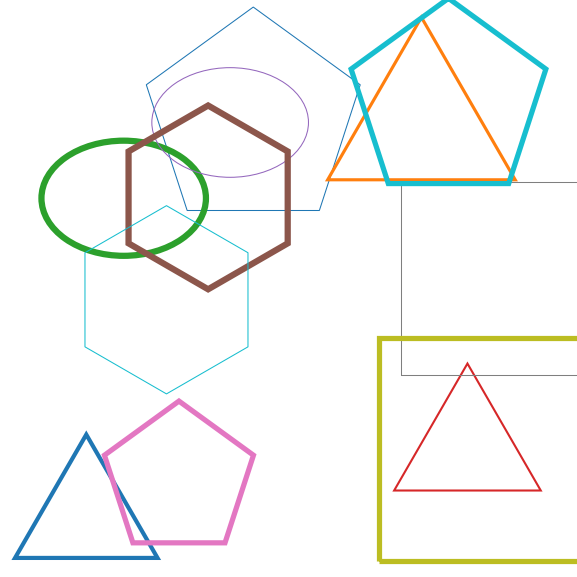[{"shape": "pentagon", "thickness": 0.5, "radius": 0.97, "center": [0.439, 0.792]}, {"shape": "triangle", "thickness": 2, "radius": 0.71, "center": [0.149, 0.104]}, {"shape": "triangle", "thickness": 1.5, "radius": 0.94, "center": [0.73, 0.782]}, {"shape": "oval", "thickness": 3, "radius": 0.71, "center": [0.214, 0.656]}, {"shape": "triangle", "thickness": 1, "radius": 0.73, "center": [0.809, 0.223]}, {"shape": "oval", "thickness": 0.5, "radius": 0.68, "center": [0.399, 0.787]}, {"shape": "hexagon", "thickness": 3, "radius": 0.8, "center": [0.36, 0.657]}, {"shape": "pentagon", "thickness": 2.5, "radius": 0.68, "center": [0.31, 0.169]}, {"shape": "square", "thickness": 0.5, "radius": 0.84, "center": [0.861, 0.517]}, {"shape": "square", "thickness": 2.5, "radius": 0.97, "center": [0.849, 0.22]}, {"shape": "pentagon", "thickness": 2.5, "radius": 0.89, "center": [0.777, 0.825]}, {"shape": "hexagon", "thickness": 0.5, "radius": 0.81, "center": [0.288, 0.48]}]